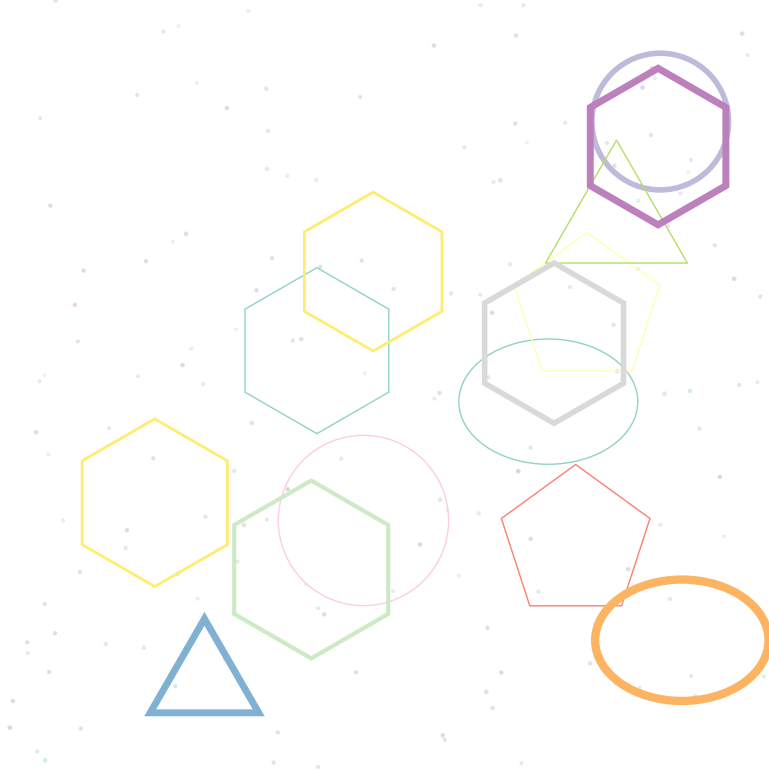[{"shape": "hexagon", "thickness": 0.5, "radius": 0.54, "center": [0.412, 0.545]}, {"shape": "oval", "thickness": 0.5, "radius": 0.58, "center": [0.712, 0.478]}, {"shape": "pentagon", "thickness": 0.5, "radius": 0.5, "center": [0.762, 0.599]}, {"shape": "circle", "thickness": 2, "radius": 0.44, "center": [0.857, 0.842]}, {"shape": "pentagon", "thickness": 0.5, "radius": 0.51, "center": [0.748, 0.295]}, {"shape": "triangle", "thickness": 2.5, "radius": 0.41, "center": [0.266, 0.115]}, {"shape": "oval", "thickness": 3, "radius": 0.56, "center": [0.886, 0.168]}, {"shape": "triangle", "thickness": 0.5, "radius": 0.53, "center": [0.801, 0.712]}, {"shape": "circle", "thickness": 0.5, "radius": 0.55, "center": [0.472, 0.324]}, {"shape": "hexagon", "thickness": 2, "radius": 0.52, "center": [0.72, 0.554]}, {"shape": "hexagon", "thickness": 2.5, "radius": 0.51, "center": [0.855, 0.81]}, {"shape": "hexagon", "thickness": 1.5, "radius": 0.58, "center": [0.404, 0.26]}, {"shape": "hexagon", "thickness": 1, "radius": 0.54, "center": [0.201, 0.347]}, {"shape": "hexagon", "thickness": 1, "radius": 0.52, "center": [0.485, 0.647]}]